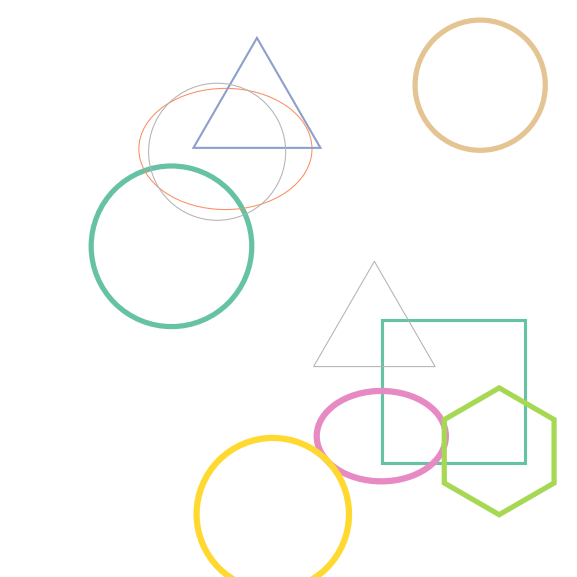[{"shape": "square", "thickness": 1.5, "radius": 0.62, "center": [0.785, 0.321]}, {"shape": "circle", "thickness": 2.5, "radius": 0.7, "center": [0.297, 0.573]}, {"shape": "oval", "thickness": 0.5, "radius": 0.75, "center": [0.39, 0.741]}, {"shape": "triangle", "thickness": 1, "radius": 0.63, "center": [0.445, 0.807]}, {"shape": "oval", "thickness": 3, "radius": 0.56, "center": [0.66, 0.244]}, {"shape": "hexagon", "thickness": 2.5, "radius": 0.55, "center": [0.864, 0.218]}, {"shape": "circle", "thickness": 3, "radius": 0.66, "center": [0.472, 0.109]}, {"shape": "circle", "thickness": 2.5, "radius": 0.56, "center": [0.831, 0.852]}, {"shape": "triangle", "thickness": 0.5, "radius": 0.61, "center": [0.648, 0.425]}, {"shape": "circle", "thickness": 0.5, "radius": 0.59, "center": [0.376, 0.736]}]